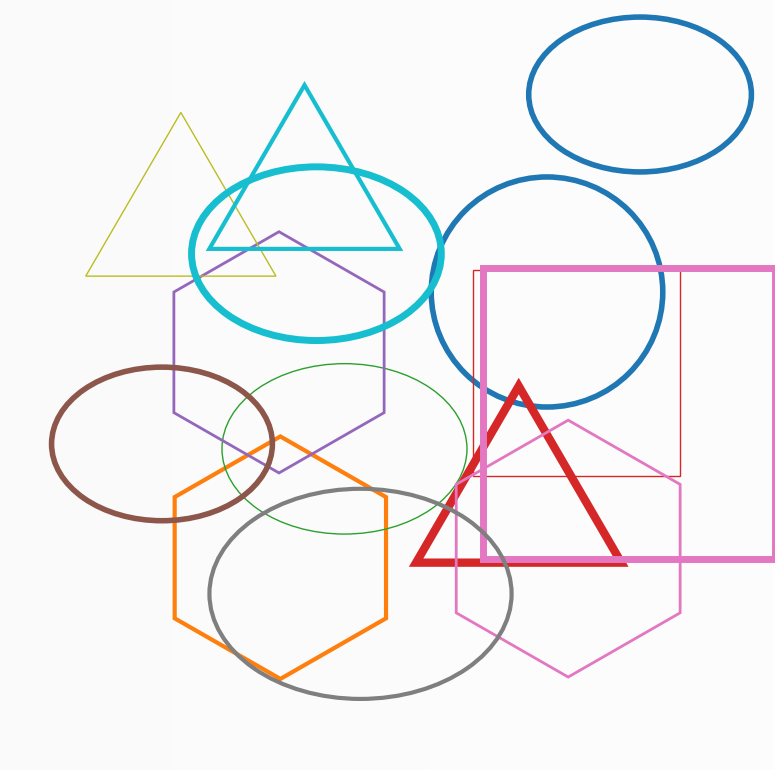[{"shape": "oval", "thickness": 2, "radius": 0.72, "center": [0.826, 0.877]}, {"shape": "circle", "thickness": 2, "radius": 0.75, "center": [0.706, 0.621]}, {"shape": "hexagon", "thickness": 1.5, "radius": 0.79, "center": [0.362, 0.276]}, {"shape": "oval", "thickness": 0.5, "radius": 0.79, "center": [0.444, 0.417]}, {"shape": "triangle", "thickness": 3, "radius": 0.76, "center": [0.669, 0.346]}, {"shape": "square", "thickness": 0.5, "radius": 0.67, "center": [0.744, 0.515]}, {"shape": "hexagon", "thickness": 1, "radius": 0.78, "center": [0.36, 0.542]}, {"shape": "oval", "thickness": 2, "radius": 0.71, "center": [0.209, 0.423]}, {"shape": "hexagon", "thickness": 1, "radius": 0.83, "center": [0.733, 0.288]}, {"shape": "square", "thickness": 2.5, "radius": 0.94, "center": [0.811, 0.463]}, {"shape": "oval", "thickness": 1.5, "radius": 0.97, "center": [0.465, 0.229]}, {"shape": "triangle", "thickness": 0.5, "radius": 0.71, "center": [0.233, 0.712]}, {"shape": "oval", "thickness": 2.5, "radius": 0.81, "center": [0.408, 0.671]}, {"shape": "triangle", "thickness": 1.5, "radius": 0.71, "center": [0.393, 0.748]}]